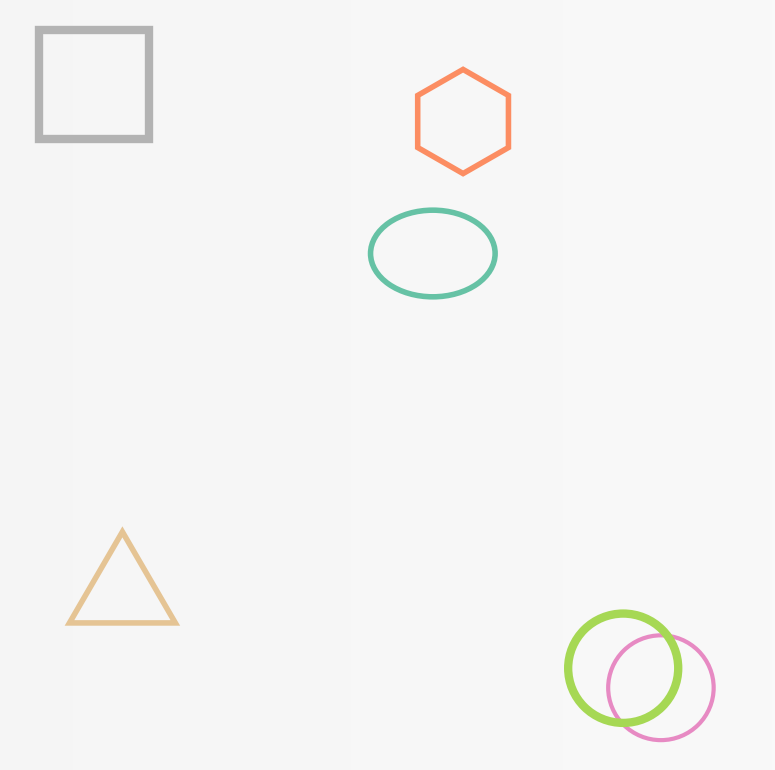[{"shape": "oval", "thickness": 2, "radius": 0.4, "center": [0.558, 0.671]}, {"shape": "hexagon", "thickness": 2, "radius": 0.34, "center": [0.598, 0.842]}, {"shape": "circle", "thickness": 1.5, "radius": 0.34, "center": [0.853, 0.107]}, {"shape": "circle", "thickness": 3, "radius": 0.35, "center": [0.804, 0.132]}, {"shape": "triangle", "thickness": 2, "radius": 0.39, "center": [0.158, 0.23]}, {"shape": "square", "thickness": 3, "radius": 0.35, "center": [0.121, 0.89]}]